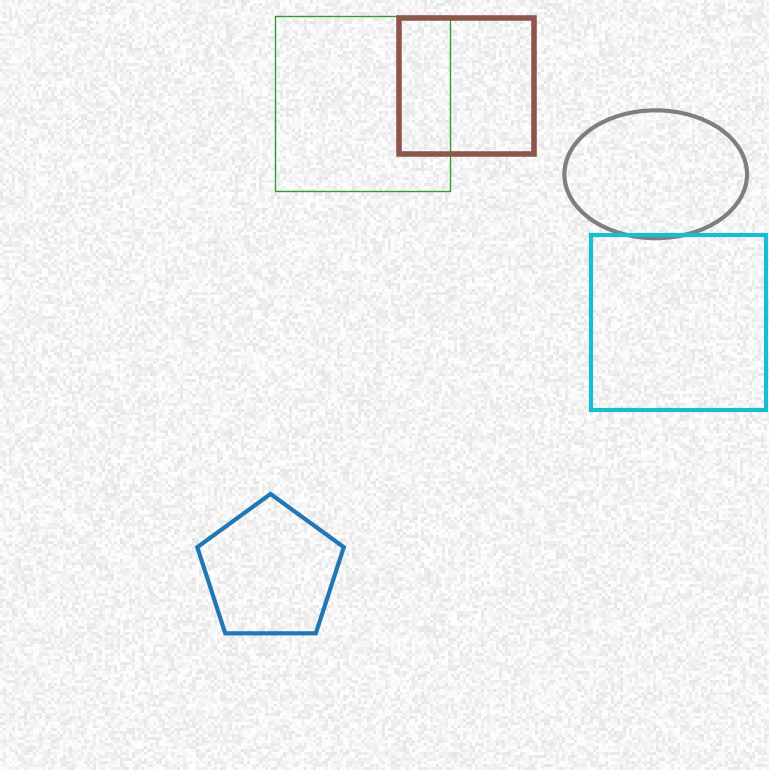[{"shape": "pentagon", "thickness": 1.5, "radius": 0.5, "center": [0.351, 0.258]}, {"shape": "square", "thickness": 0.5, "radius": 0.57, "center": [0.471, 0.866]}, {"shape": "square", "thickness": 2, "radius": 0.44, "center": [0.606, 0.889]}, {"shape": "oval", "thickness": 1.5, "radius": 0.59, "center": [0.852, 0.774]}, {"shape": "square", "thickness": 1.5, "radius": 0.57, "center": [0.882, 0.582]}]